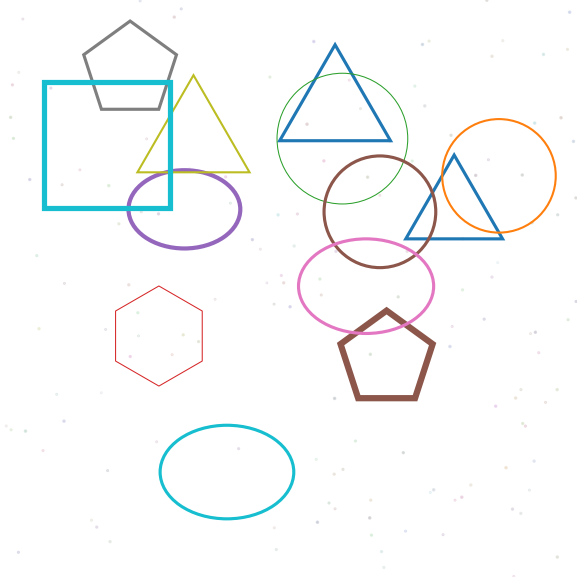[{"shape": "triangle", "thickness": 1.5, "radius": 0.48, "center": [0.786, 0.634]}, {"shape": "triangle", "thickness": 1.5, "radius": 0.55, "center": [0.58, 0.811]}, {"shape": "circle", "thickness": 1, "radius": 0.49, "center": [0.864, 0.695]}, {"shape": "circle", "thickness": 0.5, "radius": 0.57, "center": [0.593, 0.759]}, {"shape": "hexagon", "thickness": 0.5, "radius": 0.43, "center": [0.275, 0.417]}, {"shape": "oval", "thickness": 2, "radius": 0.48, "center": [0.319, 0.637]}, {"shape": "circle", "thickness": 1.5, "radius": 0.48, "center": [0.658, 0.632]}, {"shape": "pentagon", "thickness": 3, "radius": 0.42, "center": [0.669, 0.377]}, {"shape": "oval", "thickness": 1.5, "radius": 0.59, "center": [0.634, 0.504]}, {"shape": "pentagon", "thickness": 1.5, "radius": 0.42, "center": [0.225, 0.878]}, {"shape": "triangle", "thickness": 1, "radius": 0.56, "center": [0.335, 0.757]}, {"shape": "oval", "thickness": 1.5, "radius": 0.58, "center": [0.393, 0.182]}, {"shape": "square", "thickness": 2.5, "radius": 0.55, "center": [0.186, 0.748]}]